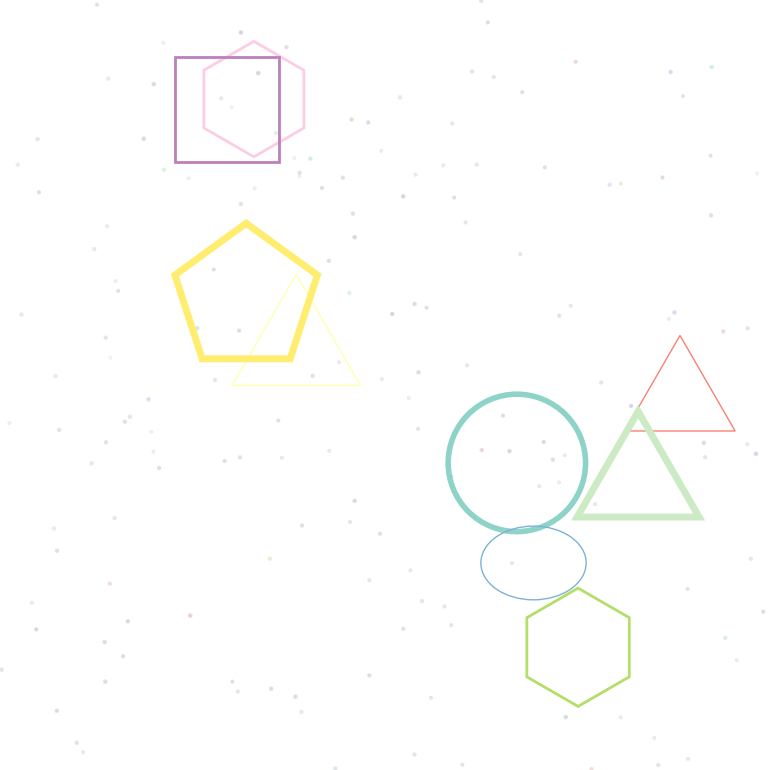[{"shape": "circle", "thickness": 2, "radius": 0.45, "center": [0.671, 0.399]}, {"shape": "triangle", "thickness": 0.5, "radius": 0.48, "center": [0.385, 0.548]}, {"shape": "triangle", "thickness": 0.5, "radius": 0.41, "center": [0.883, 0.482]}, {"shape": "oval", "thickness": 0.5, "radius": 0.34, "center": [0.693, 0.269]}, {"shape": "hexagon", "thickness": 1, "radius": 0.38, "center": [0.751, 0.159]}, {"shape": "hexagon", "thickness": 1, "radius": 0.38, "center": [0.33, 0.871]}, {"shape": "square", "thickness": 1, "radius": 0.34, "center": [0.295, 0.858]}, {"shape": "triangle", "thickness": 2.5, "radius": 0.46, "center": [0.829, 0.374]}, {"shape": "pentagon", "thickness": 2.5, "radius": 0.49, "center": [0.32, 0.613]}]